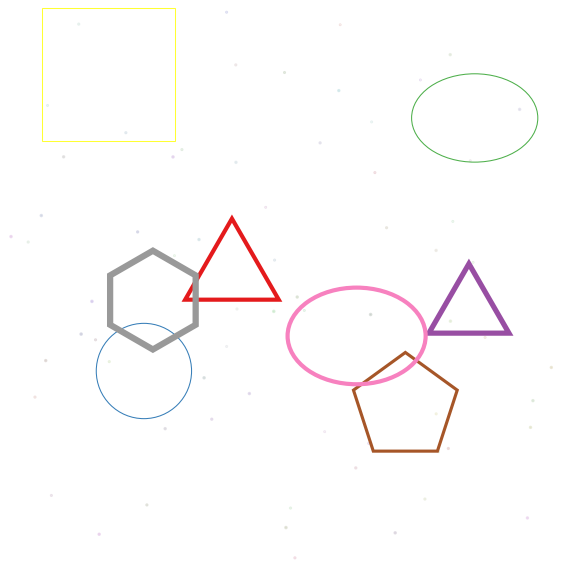[{"shape": "triangle", "thickness": 2, "radius": 0.47, "center": [0.402, 0.527]}, {"shape": "circle", "thickness": 0.5, "radius": 0.41, "center": [0.249, 0.357]}, {"shape": "oval", "thickness": 0.5, "radius": 0.55, "center": [0.822, 0.795]}, {"shape": "triangle", "thickness": 2.5, "radius": 0.4, "center": [0.812, 0.462]}, {"shape": "square", "thickness": 0.5, "radius": 0.57, "center": [0.188, 0.87]}, {"shape": "pentagon", "thickness": 1.5, "radius": 0.47, "center": [0.702, 0.294]}, {"shape": "oval", "thickness": 2, "radius": 0.6, "center": [0.618, 0.417]}, {"shape": "hexagon", "thickness": 3, "radius": 0.43, "center": [0.265, 0.479]}]